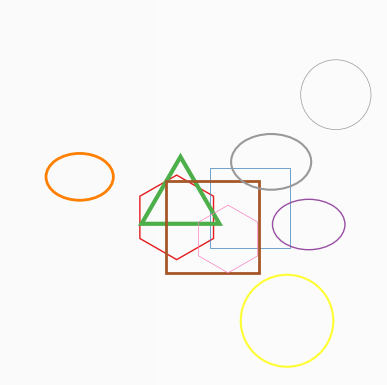[{"shape": "hexagon", "thickness": 1, "radius": 0.55, "center": [0.456, 0.435]}, {"shape": "square", "thickness": 0.5, "radius": 0.52, "center": [0.646, 0.46]}, {"shape": "triangle", "thickness": 3, "radius": 0.58, "center": [0.466, 0.477]}, {"shape": "oval", "thickness": 1, "radius": 0.47, "center": [0.797, 0.417]}, {"shape": "oval", "thickness": 2, "radius": 0.43, "center": [0.206, 0.541]}, {"shape": "circle", "thickness": 1.5, "radius": 0.6, "center": [0.741, 0.167]}, {"shape": "square", "thickness": 2, "radius": 0.6, "center": [0.548, 0.41]}, {"shape": "hexagon", "thickness": 0.5, "radius": 0.44, "center": [0.589, 0.379]}, {"shape": "circle", "thickness": 0.5, "radius": 0.45, "center": [0.867, 0.754]}, {"shape": "oval", "thickness": 1.5, "radius": 0.52, "center": [0.7, 0.58]}]